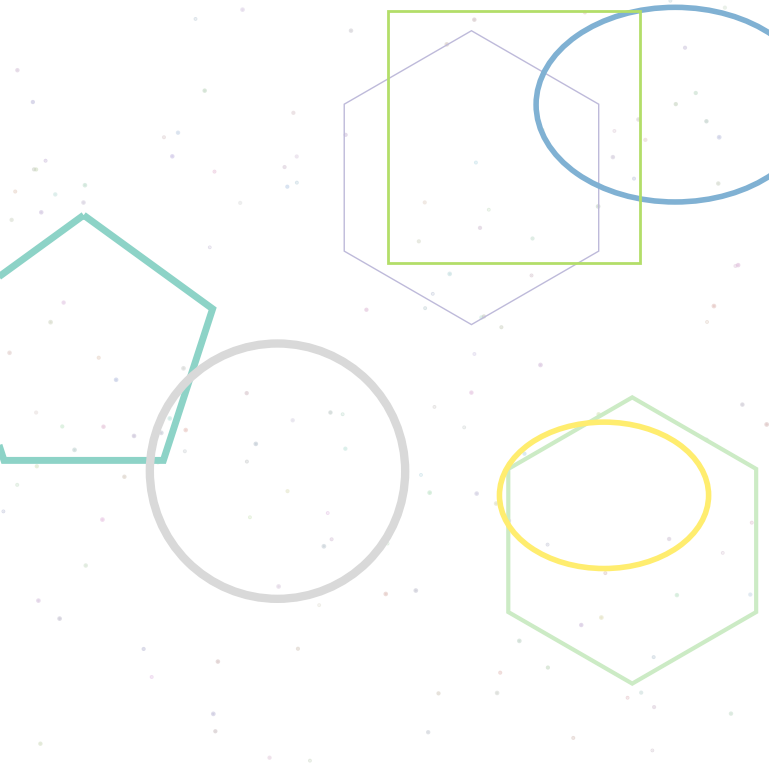[{"shape": "pentagon", "thickness": 2.5, "radius": 0.88, "center": [0.109, 0.545]}, {"shape": "hexagon", "thickness": 0.5, "radius": 0.95, "center": [0.612, 0.769]}, {"shape": "oval", "thickness": 2, "radius": 0.9, "center": [0.877, 0.864]}, {"shape": "square", "thickness": 1, "radius": 0.82, "center": [0.667, 0.822]}, {"shape": "circle", "thickness": 3, "radius": 0.83, "center": [0.36, 0.388]}, {"shape": "hexagon", "thickness": 1.5, "radius": 0.93, "center": [0.821, 0.298]}, {"shape": "oval", "thickness": 2, "radius": 0.68, "center": [0.784, 0.357]}]